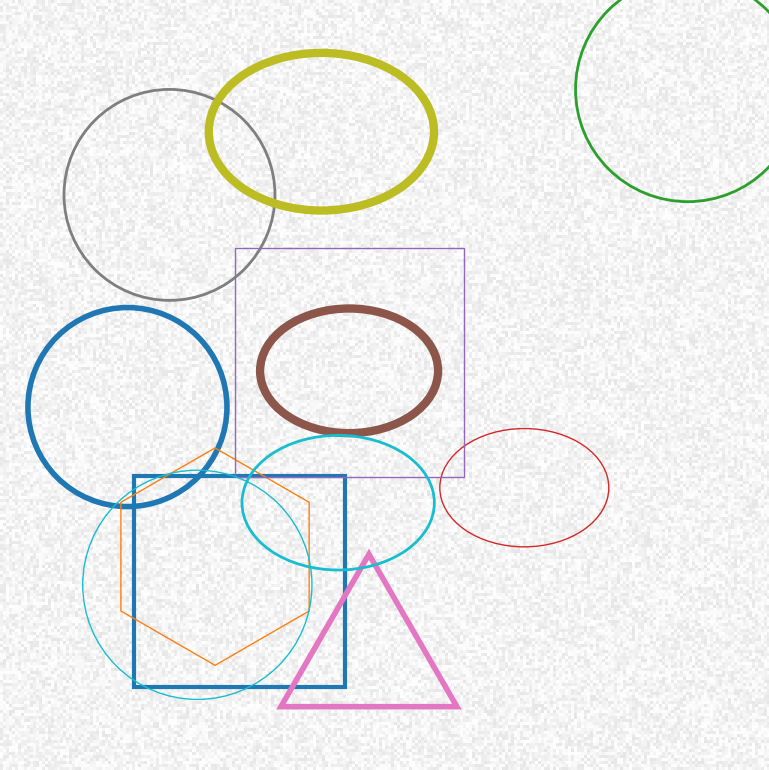[{"shape": "circle", "thickness": 2, "radius": 0.65, "center": [0.166, 0.471]}, {"shape": "square", "thickness": 1.5, "radius": 0.68, "center": [0.311, 0.245]}, {"shape": "hexagon", "thickness": 0.5, "radius": 0.71, "center": [0.279, 0.277]}, {"shape": "circle", "thickness": 1, "radius": 0.73, "center": [0.893, 0.884]}, {"shape": "oval", "thickness": 0.5, "radius": 0.55, "center": [0.681, 0.367]}, {"shape": "square", "thickness": 0.5, "radius": 0.74, "center": [0.453, 0.53]}, {"shape": "oval", "thickness": 3, "radius": 0.58, "center": [0.453, 0.518]}, {"shape": "triangle", "thickness": 2, "radius": 0.66, "center": [0.479, 0.148]}, {"shape": "circle", "thickness": 1, "radius": 0.68, "center": [0.22, 0.747]}, {"shape": "oval", "thickness": 3, "radius": 0.73, "center": [0.417, 0.829]}, {"shape": "circle", "thickness": 0.5, "radius": 0.74, "center": [0.256, 0.241]}, {"shape": "oval", "thickness": 1, "radius": 0.62, "center": [0.439, 0.347]}]